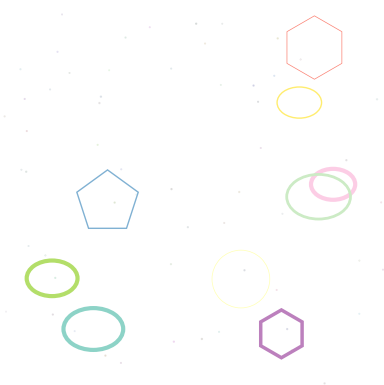[{"shape": "oval", "thickness": 3, "radius": 0.39, "center": [0.242, 0.145]}, {"shape": "circle", "thickness": 0.5, "radius": 0.38, "center": [0.626, 0.275]}, {"shape": "hexagon", "thickness": 0.5, "radius": 0.41, "center": [0.817, 0.877]}, {"shape": "pentagon", "thickness": 1, "radius": 0.42, "center": [0.279, 0.475]}, {"shape": "oval", "thickness": 3, "radius": 0.33, "center": [0.135, 0.277]}, {"shape": "oval", "thickness": 3, "radius": 0.29, "center": [0.865, 0.521]}, {"shape": "hexagon", "thickness": 2.5, "radius": 0.31, "center": [0.731, 0.133]}, {"shape": "oval", "thickness": 2, "radius": 0.41, "center": [0.828, 0.489]}, {"shape": "oval", "thickness": 1, "radius": 0.29, "center": [0.777, 0.734]}]